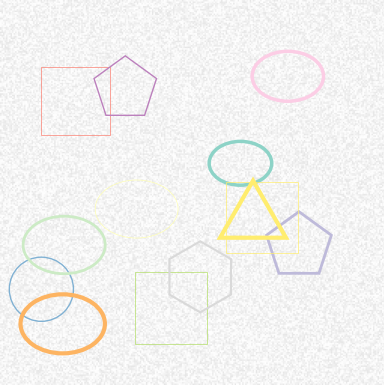[{"shape": "oval", "thickness": 2.5, "radius": 0.41, "center": [0.625, 0.576]}, {"shape": "oval", "thickness": 0.5, "radius": 0.54, "center": [0.355, 0.457]}, {"shape": "pentagon", "thickness": 2, "radius": 0.44, "center": [0.776, 0.362]}, {"shape": "square", "thickness": 0.5, "radius": 0.44, "center": [0.196, 0.738]}, {"shape": "circle", "thickness": 1, "radius": 0.42, "center": [0.107, 0.249]}, {"shape": "oval", "thickness": 3, "radius": 0.55, "center": [0.163, 0.159]}, {"shape": "square", "thickness": 0.5, "radius": 0.46, "center": [0.445, 0.2]}, {"shape": "oval", "thickness": 2.5, "radius": 0.46, "center": [0.748, 0.802]}, {"shape": "hexagon", "thickness": 1.5, "radius": 0.46, "center": [0.52, 0.281]}, {"shape": "pentagon", "thickness": 1, "radius": 0.43, "center": [0.325, 0.77]}, {"shape": "oval", "thickness": 2, "radius": 0.53, "center": [0.167, 0.364]}, {"shape": "square", "thickness": 0.5, "radius": 0.46, "center": [0.68, 0.435]}, {"shape": "triangle", "thickness": 3, "radius": 0.49, "center": [0.657, 0.432]}]